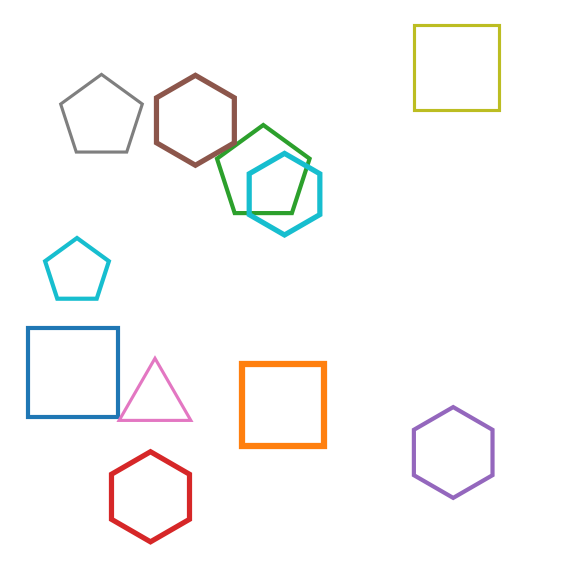[{"shape": "square", "thickness": 2, "radius": 0.39, "center": [0.126, 0.354]}, {"shape": "square", "thickness": 3, "radius": 0.35, "center": [0.49, 0.298]}, {"shape": "pentagon", "thickness": 2, "radius": 0.42, "center": [0.456, 0.698]}, {"shape": "hexagon", "thickness": 2.5, "radius": 0.39, "center": [0.261, 0.139]}, {"shape": "hexagon", "thickness": 2, "radius": 0.39, "center": [0.785, 0.216]}, {"shape": "hexagon", "thickness": 2.5, "radius": 0.39, "center": [0.338, 0.791]}, {"shape": "triangle", "thickness": 1.5, "radius": 0.36, "center": [0.268, 0.307]}, {"shape": "pentagon", "thickness": 1.5, "radius": 0.37, "center": [0.176, 0.796]}, {"shape": "square", "thickness": 1.5, "radius": 0.37, "center": [0.79, 0.882]}, {"shape": "pentagon", "thickness": 2, "radius": 0.29, "center": [0.133, 0.529]}, {"shape": "hexagon", "thickness": 2.5, "radius": 0.35, "center": [0.493, 0.663]}]